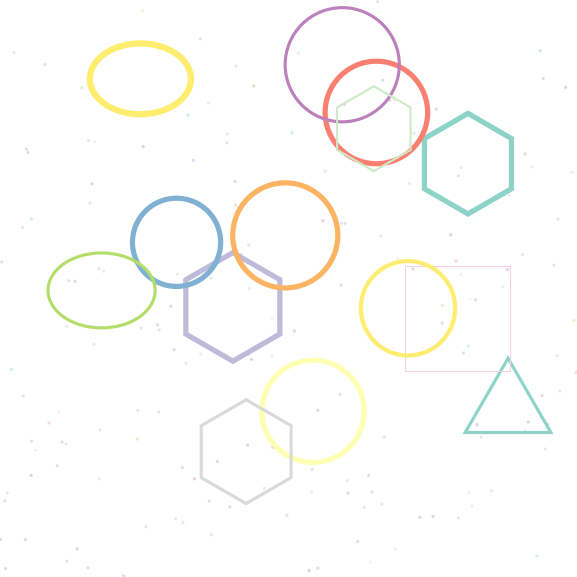[{"shape": "triangle", "thickness": 1.5, "radius": 0.43, "center": [0.88, 0.293]}, {"shape": "hexagon", "thickness": 2.5, "radius": 0.44, "center": [0.81, 0.716]}, {"shape": "circle", "thickness": 2.5, "radius": 0.44, "center": [0.542, 0.287]}, {"shape": "hexagon", "thickness": 2.5, "radius": 0.47, "center": [0.403, 0.468]}, {"shape": "circle", "thickness": 2.5, "radius": 0.44, "center": [0.652, 0.804]}, {"shape": "circle", "thickness": 2.5, "radius": 0.38, "center": [0.306, 0.58]}, {"shape": "circle", "thickness": 2.5, "radius": 0.46, "center": [0.494, 0.592]}, {"shape": "oval", "thickness": 1.5, "radius": 0.46, "center": [0.176, 0.496]}, {"shape": "square", "thickness": 0.5, "radius": 0.45, "center": [0.792, 0.448]}, {"shape": "hexagon", "thickness": 1.5, "radius": 0.45, "center": [0.426, 0.217]}, {"shape": "circle", "thickness": 1.5, "radius": 0.49, "center": [0.593, 0.887]}, {"shape": "hexagon", "thickness": 1, "radius": 0.37, "center": [0.647, 0.776]}, {"shape": "oval", "thickness": 3, "radius": 0.44, "center": [0.243, 0.863]}, {"shape": "circle", "thickness": 2, "radius": 0.41, "center": [0.707, 0.465]}]